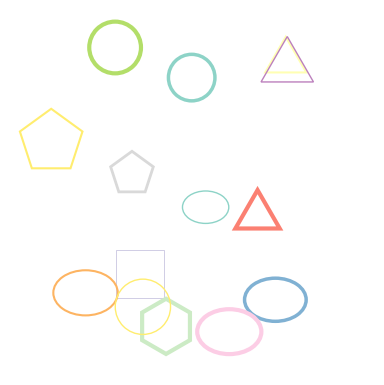[{"shape": "circle", "thickness": 2.5, "radius": 0.3, "center": [0.498, 0.798]}, {"shape": "oval", "thickness": 1, "radius": 0.3, "center": [0.534, 0.462]}, {"shape": "triangle", "thickness": 1.5, "radius": 0.31, "center": [0.742, 0.843]}, {"shape": "square", "thickness": 0.5, "radius": 0.31, "center": [0.363, 0.289]}, {"shape": "triangle", "thickness": 3, "radius": 0.33, "center": [0.669, 0.44]}, {"shape": "oval", "thickness": 2.5, "radius": 0.4, "center": [0.715, 0.221]}, {"shape": "oval", "thickness": 1.5, "radius": 0.42, "center": [0.222, 0.239]}, {"shape": "circle", "thickness": 3, "radius": 0.34, "center": [0.299, 0.877]}, {"shape": "oval", "thickness": 3, "radius": 0.42, "center": [0.596, 0.139]}, {"shape": "pentagon", "thickness": 2, "radius": 0.29, "center": [0.343, 0.549]}, {"shape": "triangle", "thickness": 1, "radius": 0.39, "center": [0.746, 0.826]}, {"shape": "hexagon", "thickness": 3, "radius": 0.36, "center": [0.431, 0.152]}, {"shape": "circle", "thickness": 1, "radius": 0.36, "center": [0.371, 0.203]}, {"shape": "pentagon", "thickness": 1.5, "radius": 0.43, "center": [0.133, 0.632]}]